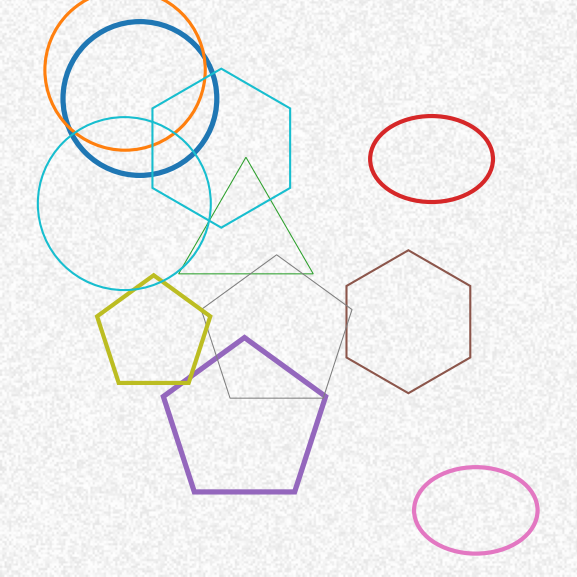[{"shape": "circle", "thickness": 2.5, "radius": 0.67, "center": [0.242, 0.829]}, {"shape": "circle", "thickness": 1.5, "radius": 0.69, "center": [0.217, 0.878]}, {"shape": "triangle", "thickness": 0.5, "radius": 0.67, "center": [0.426, 0.592]}, {"shape": "oval", "thickness": 2, "radius": 0.53, "center": [0.747, 0.724]}, {"shape": "pentagon", "thickness": 2.5, "radius": 0.74, "center": [0.423, 0.267]}, {"shape": "hexagon", "thickness": 1, "radius": 0.62, "center": [0.707, 0.442]}, {"shape": "oval", "thickness": 2, "radius": 0.53, "center": [0.824, 0.115]}, {"shape": "pentagon", "thickness": 0.5, "radius": 0.69, "center": [0.479, 0.421]}, {"shape": "pentagon", "thickness": 2, "radius": 0.52, "center": [0.266, 0.419]}, {"shape": "hexagon", "thickness": 1, "radius": 0.69, "center": [0.383, 0.743]}, {"shape": "circle", "thickness": 1, "radius": 0.75, "center": [0.215, 0.647]}]